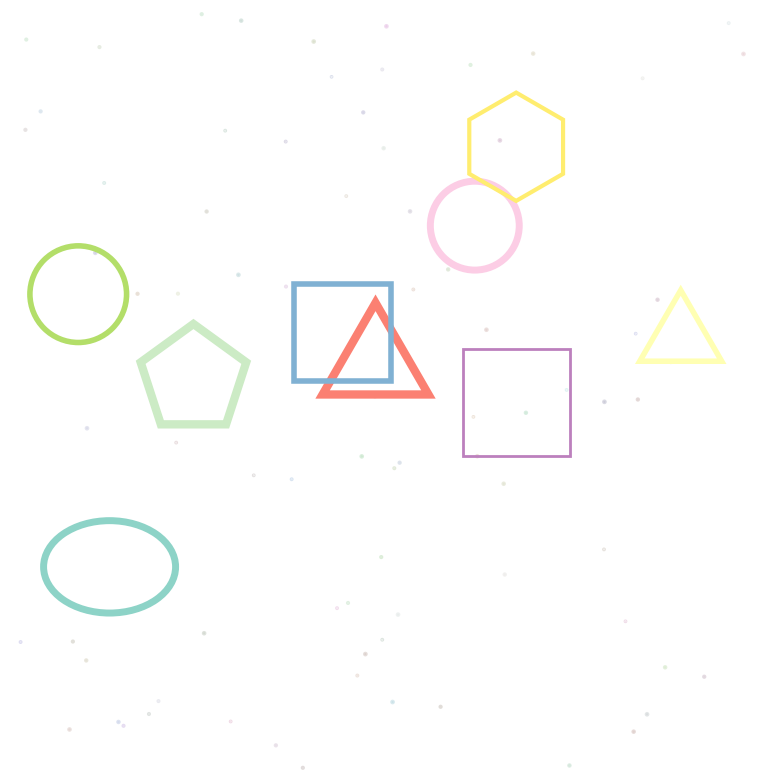[{"shape": "oval", "thickness": 2.5, "radius": 0.43, "center": [0.142, 0.264]}, {"shape": "triangle", "thickness": 2, "radius": 0.31, "center": [0.884, 0.562]}, {"shape": "triangle", "thickness": 3, "radius": 0.4, "center": [0.488, 0.527]}, {"shape": "square", "thickness": 2, "radius": 0.31, "center": [0.445, 0.568]}, {"shape": "circle", "thickness": 2, "radius": 0.31, "center": [0.102, 0.618]}, {"shape": "circle", "thickness": 2.5, "radius": 0.29, "center": [0.617, 0.707]}, {"shape": "square", "thickness": 1, "radius": 0.35, "center": [0.671, 0.477]}, {"shape": "pentagon", "thickness": 3, "radius": 0.36, "center": [0.251, 0.507]}, {"shape": "hexagon", "thickness": 1.5, "radius": 0.35, "center": [0.67, 0.809]}]